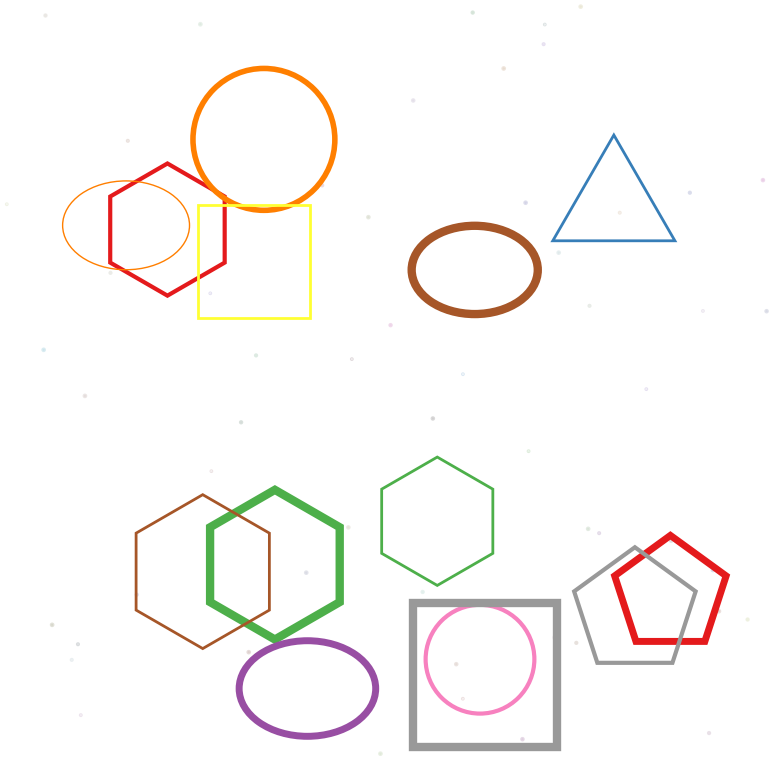[{"shape": "pentagon", "thickness": 2.5, "radius": 0.38, "center": [0.871, 0.229]}, {"shape": "hexagon", "thickness": 1.5, "radius": 0.43, "center": [0.217, 0.702]}, {"shape": "triangle", "thickness": 1, "radius": 0.46, "center": [0.797, 0.733]}, {"shape": "hexagon", "thickness": 1, "radius": 0.42, "center": [0.568, 0.323]}, {"shape": "hexagon", "thickness": 3, "radius": 0.49, "center": [0.357, 0.267]}, {"shape": "oval", "thickness": 2.5, "radius": 0.44, "center": [0.399, 0.106]}, {"shape": "oval", "thickness": 0.5, "radius": 0.41, "center": [0.164, 0.707]}, {"shape": "circle", "thickness": 2, "radius": 0.46, "center": [0.343, 0.819]}, {"shape": "square", "thickness": 1, "radius": 0.36, "center": [0.33, 0.661]}, {"shape": "oval", "thickness": 3, "radius": 0.41, "center": [0.617, 0.649]}, {"shape": "hexagon", "thickness": 1, "radius": 0.5, "center": [0.263, 0.258]}, {"shape": "circle", "thickness": 1.5, "radius": 0.35, "center": [0.623, 0.144]}, {"shape": "square", "thickness": 3, "radius": 0.47, "center": [0.63, 0.124]}, {"shape": "pentagon", "thickness": 1.5, "radius": 0.41, "center": [0.825, 0.206]}]